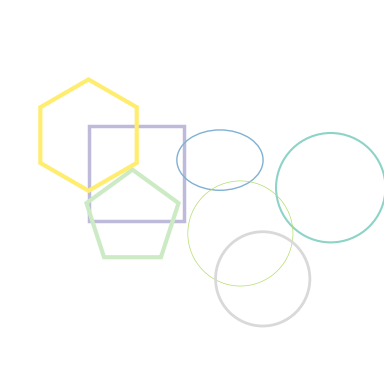[{"shape": "circle", "thickness": 1.5, "radius": 0.71, "center": [0.859, 0.512]}, {"shape": "square", "thickness": 2.5, "radius": 0.62, "center": [0.354, 0.549]}, {"shape": "oval", "thickness": 1, "radius": 0.56, "center": [0.571, 0.584]}, {"shape": "circle", "thickness": 0.5, "radius": 0.68, "center": [0.624, 0.394]}, {"shape": "circle", "thickness": 2, "radius": 0.61, "center": [0.682, 0.276]}, {"shape": "pentagon", "thickness": 3, "radius": 0.63, "center": [0.344, 0.434]}, {"shape": "hexagon", "thickness": 3, "radius": 0.72, "center": [0.23, 0.649]}]